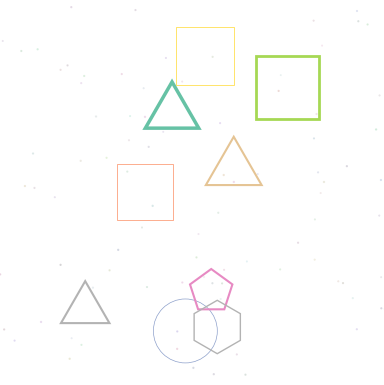[{"shape": "triangle", "thickness": 2.5, "radius": 0.4, "center": [0.447, 0.707]}, {"shape": "square", "thickness": 0.5, "radius": 0.36, "center": [0.376, 0.5]}, {"shape": "circle", "thickness": 0.5, "radius": 0.42, "center": [0.481, 0.14]}, {"shape": "pentagon", "thickness": 1.5, "radius": 0.29, "center": [0.549, 0.243]}, {"shape": "square", "thickness": 2, "radius": 0.41, "center": [0.748, 0.772]}, {"shape": "square", "thickness": 0.5, "radius": 0.38, "center": [0.532, 0.853]}, {"shape": "triangle", "thickness": 1.5, "radius": 0.42, "center": [0.607, 0.561]}, {"shape": "triangle", "thickness": 1.5, "radius": 0.36, "center": [0.221, 0.197]}, {"shape": "hexagon", "thickness": 1, "radius": 0.35, "center": [0.564, 0.151]}]